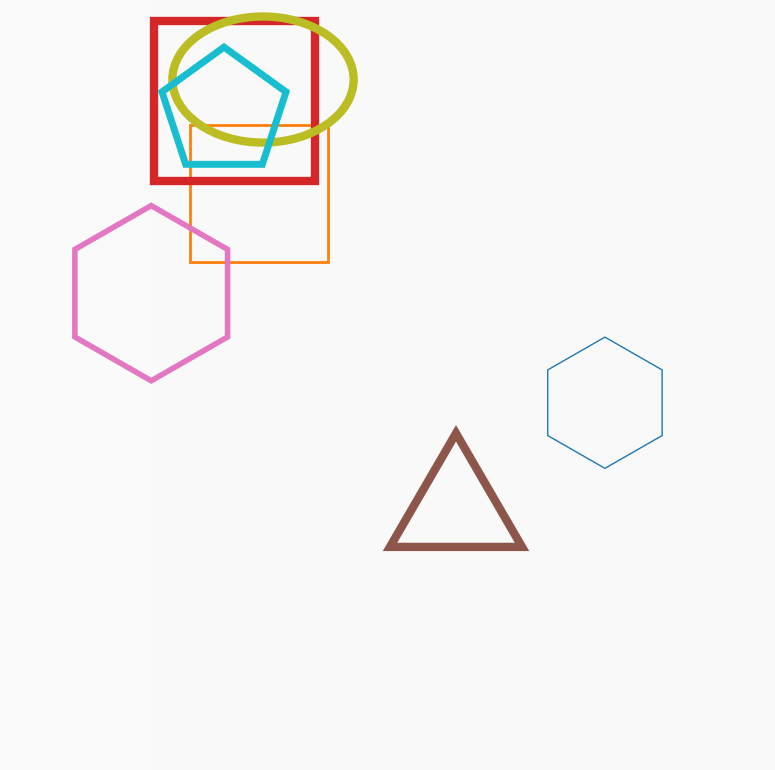[{"shape": "hexagon", "thickness": 0.5, "radius": 0.43, "center": [0.781, 0.477]}, {"shape": "square", "thickness": 1, "radius": 0.45, "center": [0.335, 0.749]}, {"shape": "square", "thickness": 3, "radius": 0.52, "center": [0.303, 0.868]}, {"shape": "triangle", "thickness": 3, "radius": 0.49, "center": [0.588, 0.339]}, {"shape": "hexagon", "thickness": 2, "radius": 0.57, "center": [0.195, 0.619]}, {"shape": "oval", "thickness": 3, "radius": 0.58, "center": [0.339, 0.897]}, {"shape": "pentagon", "thickness": 2.5, "radius": 0.42, "center": [0.289, 0.855]}]